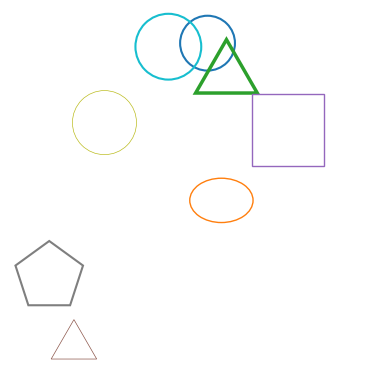[{"shape": "circle", "thickness": 1.5, "radius": 0.36, "center": [0.539, 0.888]}, {"shape": "oval", "thickness": 1, "radius": 0.41, "center": [0.575, 0.48]}, {"shape": "triangle", "thickness": 2.5, "radius": 0.46, "center": [0.588, 0.805]}, {"shape": "square", "thickness": 1, "radius": 0.46, "center": [0.748, 0.662]}, {"shape": "triangle", "thickness": 0.5, "radius": 0.34, "center": [0.192, 0.102]}, {"shape": "pentagon", "thickness": 1.5, "radius": 0.46, "center": [0.128, 0.282]}, {"shape": "circle", "thickness": 0.5, "radius": 0.42, "center": [0.271, 0.682]}, {"shape": "circle", "thickness": 1.5, "radius": 0.43, "center": [0.437, 0.879]}]